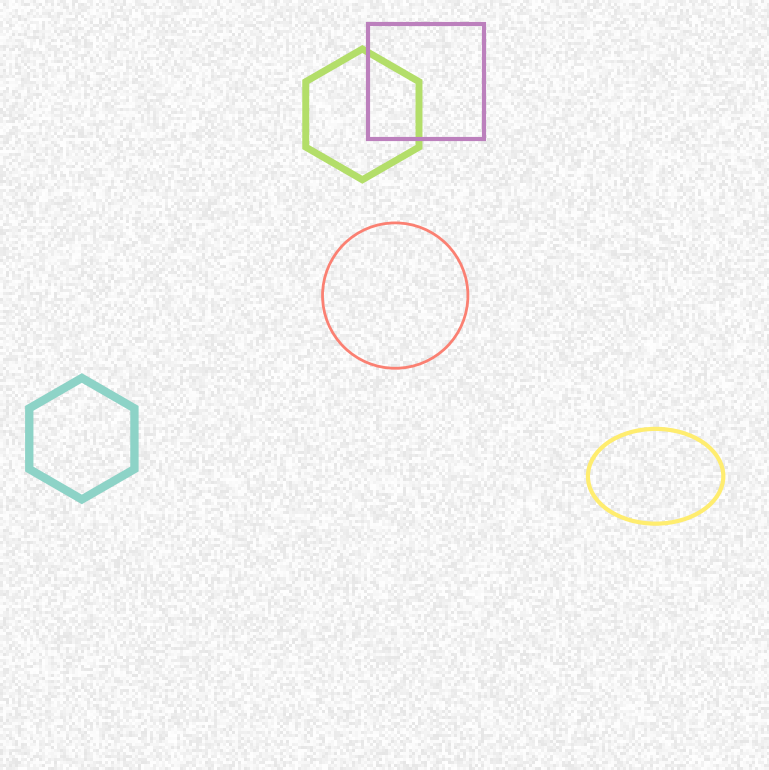[{"shape": "hexagon", "thickness": 3, "radius": 0.39, "center": [0.106, 0.43]}, {"shape": "circle", "thickness": 1, "radius": 0.47, "center": [0.513, 0.616]}, {"shape": "hexagon", "thickness": 2.5, "radius": 0.42, "center": [0.471, 0.851]}, {"shape": "square", "thickness": 1.5, "radius": 0.37, "center": [0.553, 0.895]}, {"shape": "oval", "thickness": 1.5, "radius": 0.44, "center": [0.851, 0.381]}]